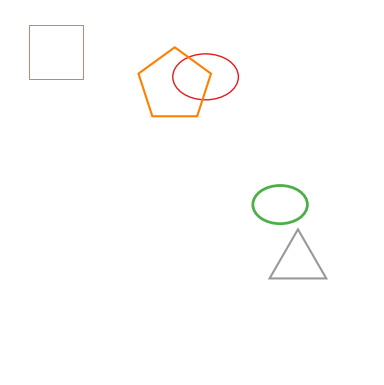[{"shape": "oval", "thickness": 1, "radius": 0.43, "center": [0.534, 0.8]}, {"shape": "oval", "thickness": 2, "radius": 0.35, "center": [0.728, 0.469]}, {"shape": "pentagon", "thickness": 1.5, "radius": 0.5, "center": [0.454, 0.778]}, {"shape": "square", "thickness": 0.5, "radius": 0.35, "center": [0.146, 0.866]}, {"shape": "triangle", "thickness": 1.5, "radius": 0.43, "center": [0.774, 0.319]}]